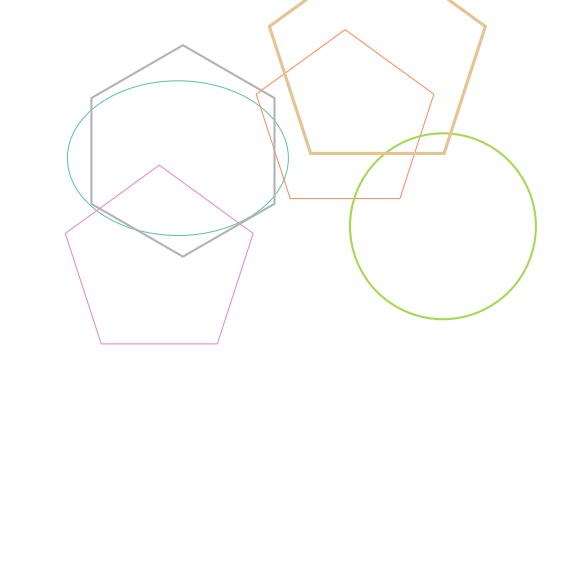[{"shape": "oval", "thickness": 0.5, "radius": 0.96, "center": [0.308, 0.725]}, {"shape": "pentagon", "thickness": 0.5, "radius": 0.81, "center": [0.597, 0.786]}, {"shape": "pentagon", "thickness": 0.5, "radius": 0.86, "center": [0.276, 0.542]}, {"shape": "circle", "thickness": 1, "radius": 0.8, "center": [0.767, 0.607]}, {"shape": "pentagon", "thickness": 1.5, "radius": 0.98, "center": [0.653, 0.893]}, {"shape": "hexagon", "thickness": 1, "radius": 0.92, "center": [0.317, 0.738]}]